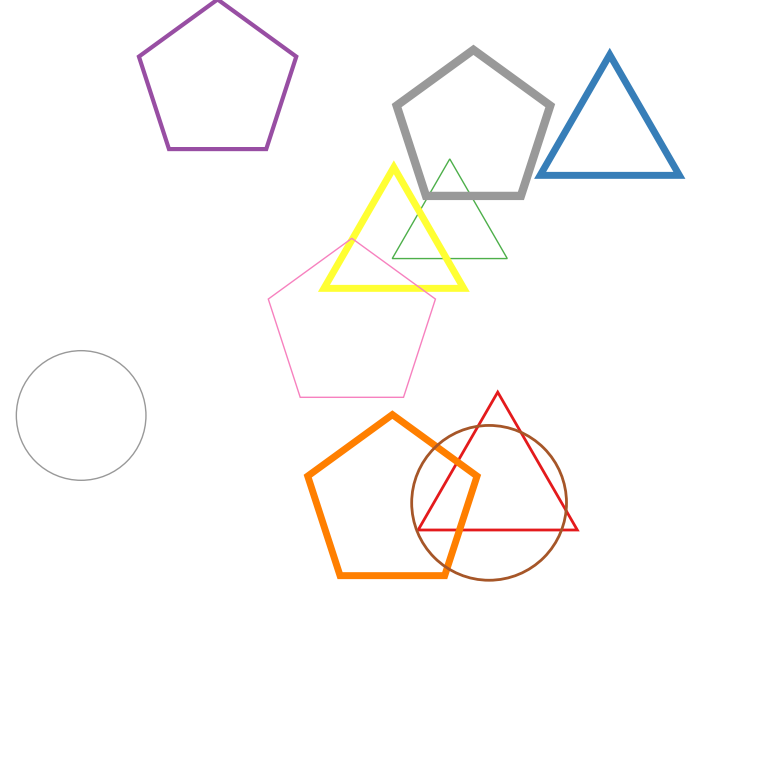[{"shape": "triangle", "thickness": 1, "radius": 0.6, "center": [0.646, 0.371]}, {"shape": "triangle", "thickness": 2.5, "radius": 0.52, "center": [0.792, 0.824]}, {"shape": "triangle", "thickness": 0.5, "radius": 0.43, "center": [0.584, 0.707]}, {"shape": "pentagon", "thickness": 1.5, "radius": 0.54, "center": [0.283, 0.893]}, {"shape": "pentagon", "thickness": 2.5, "radius": 0.58, "center": [0.51, 0.346]}, {"shape": "triangle", "thickness": 2.5, "radius": 0.52, "center": [0.511, 0.678]}, {"shape": "circle", "thickness": 1, "radius": 0.5, "center": [0.635, 0.347]}, {"shape": "pentagon", "thickness": 0.5, "radius": 0.57, "center": [0.457, 0.576]}, {"shape": "pentagon", "thickness": 3, "radius": 0.52, "center": [0.615, 0.83]}, {"shape": "circle", "thickness": 0.5, "radius": 0.42, "center": [0.105, 0.46]}]